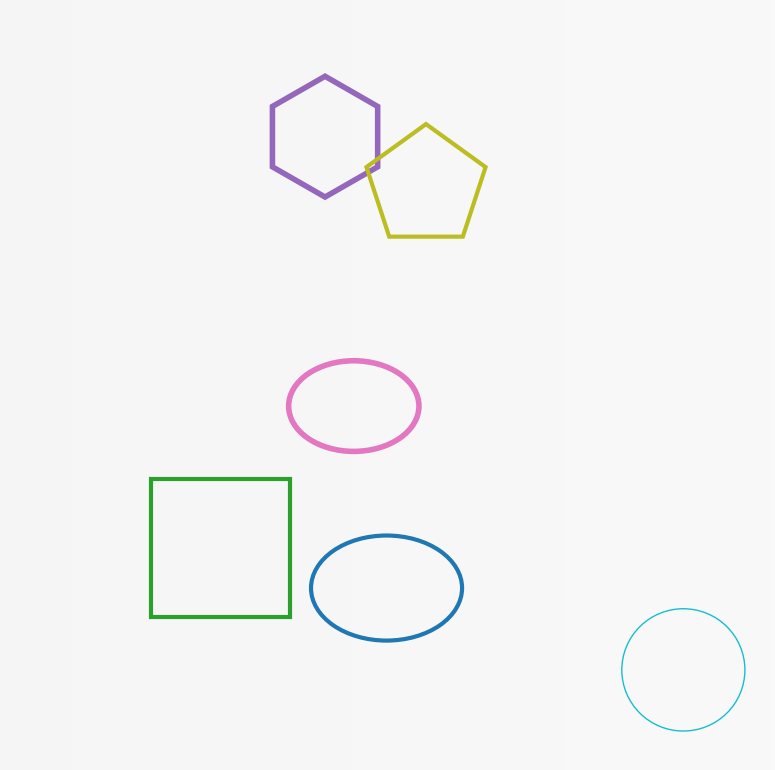[{"shape": "oval", "thickness": 1.5, "radius": 0.49, "center": [0.499, 0.236]}, {"shape": "square", "thickness": 1.5, "radius": 0.45, "center": [0.284, 0.288]}, {"shape": "hexagon", "thickness": 2, "radius": 0.39, "center": [0.419, 0.823]}, {"shape": "oval", "thickness": 2, "radius": 0.42, "center": [0.456, 0.473]}, {"shape": "pentagon", "thickness": 1.5, "radius": 0.4, "center": [0.55, 0.758]}, {"shape": "circle", "thickness": 0.5, "radius": 0.4, "center": [0.882, 0.13]}]